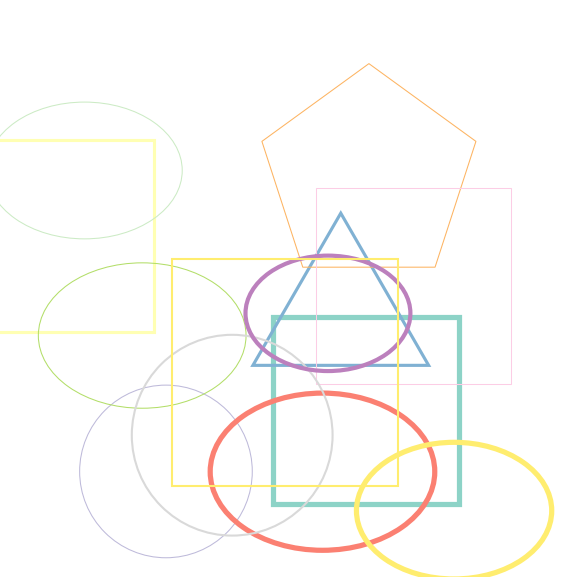[{"shape": "square", "thickness": 2.5, "radius": 0.81, "center": [0.634, 0.288]}, {"shape": "square", "thickness": 1.5, "radius": 0.83, "center": [0.1, 0.59]}, {"shape": "circle", "thickness": 0.5, "radius": 0.75, "center": [0.287, 0.183]}, {"shape": "oval", "thickness": 2.5, "radius": 0.97, "center": [0.558, 0.182]}, {"shape": "triangle", "thickness": 1.5, "radius": 0.88, "center": [0.59, 0.454]}, {"shape": "pentagon", "thickness": 0.5, "radius": 0.97, "center": [0.639, 0.694]}, {"shape": "oval", "thickness": 0.5, "radius": 0.9, "center": [0.246, 0.418]}, {"shape": "square", "thickness": 0.5, "radius": 0.85, "center": [0.716, 0.504]}, {"shape": "circle", "thickness": 1, "radius": 0.87, "center": [0.402, 0.246]}, {"shape": "oval", "thickness": 2, "radius": 0.71, "center": [0.568, 0.457]}, {"shape": "oval", "thickness": 0.5, "radius": 0.85, "center": [0.146, 0.704]}, {"shape": "oval", "thickness": 2.5, "radius": 0.85, "center": [0.786, 0.115]}, {"shape": "square", "thickness": 1, "radius": 0.98, "center": [0.494, 0.354]}]